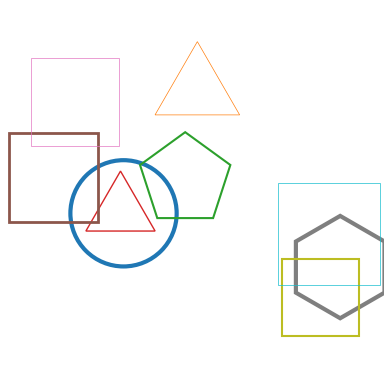[{"shape": "circle", "thickness": 3, "radius": 0.69, "center": [0.321, 0.446]}, {"shape": "triangle", "thickness": 0.5, "radius": 0.63, "center": [0.513, 0.765]}, {"shape": "pentagon", "thickness": 1.5, "radius": 0.62, "center": [0.481, 0.533]}, {"shape": "triangle", "thickness": 1, "radius": 0.52, "center": [0.313, 0.452]}, {"shape": "square", "thickness": 2, "radius": 0.58, "center": [0.139, 0.539]}, {"shape": "square", "thickness": 0.5, "radius": 0.57, "center": [0.194, 0.735]}, {"shape": "hexagon", "thickness": 3, "radius": 0.66, "center": [0.884, 0.306]}, {"shape": "square", "thickness": 1.5, "radius": 0.5, "center": [0.832, 0.226]}, {"shape": "square", "thickness": 0.5, "radius": 0.66, "center": [0.855, 0.392]}]